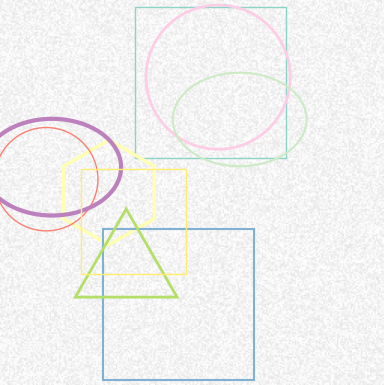[{"shape": "square", "thickness": 1, "radius": 0.98, "center": [0.548, 0.786]}, {"shape": "hexagon", "thickness": 2.5, "radius": 0.68, "center": [0.283, 0.5]}, {"shape": "circle", "thickness": 1, "radius": 0.67, "center": [0.12, 0.535]}, {"shape": "square", "thickness": 1.5, "radius": 0.98, "center": [0.464, 0.209]}, {"shape": "triangle", "thickness": 2, "radius": 0.76, "center": [0.328, 0.305]}, {"shape": "circle", "thickness": 2, "radius": 0.94, "center": [0.567, 0.8]}, {"shape": "oval", "thickness": 3, "radius": 0.9, "center": [0.135, 0.566]}, {"shape": "oval", "thickness": 1.5, "radius": 0.87, "center": [0.623, 0.69]}, {"shape": "square", "thickness": 1, "radius": 0.68, "center": [0.347, 0.424]}]